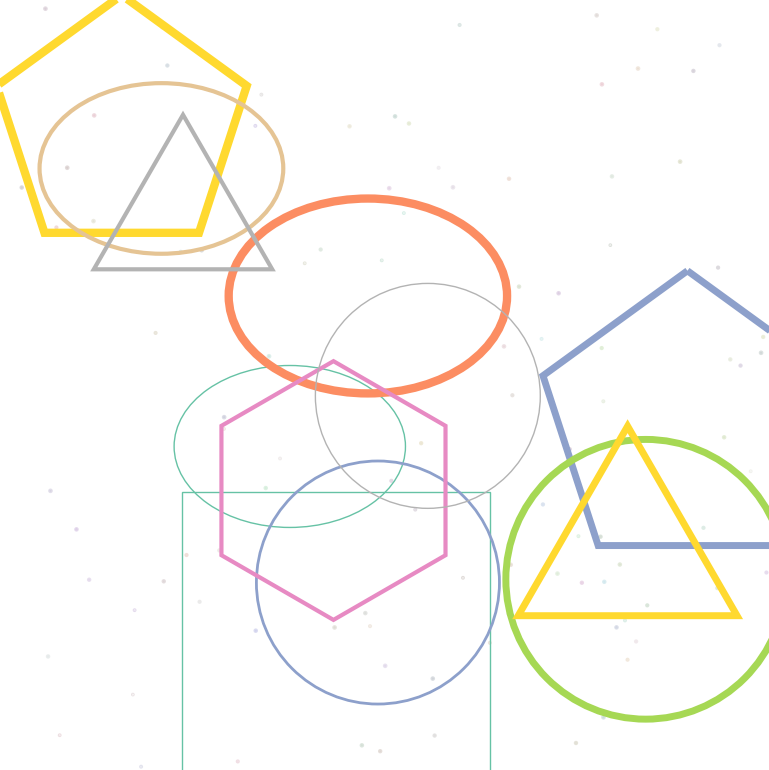[{"shape": "square", "thickness": 0.5, "radius": 1.0, "center": [0.437, 0.161]}, {"shape": "oval", "thickness": 0.5, "radius": 0.75, "center": [0.376, 0.42]}, {"shape": "oval", "thickness": 3, "radius": 0.9, "center": [0.478, 0.616]}, {"shape": "circle", "thickness": 1, "radius": 0.79, "center": [0.491, 0.243]}, {"shape": "pentagon", "thickness": 2.5, "radius": 0.99, "center": [0.893, 0.451]}, {"shape": "hexagon", "thickness": 1.5, "radius": 0.84, "center": [0.433, 0.363]}, {"shape": "circle", "thickness": 2.5, "radius": 0.91, "center": [0.839, 0.248]}, {"shape": "triangle", "thickness": 2.5, "radius": 0.82, "center": [0.815, 0.282]}, {"shape": "pentagon", "thickness": 3, "radius": 0.85, "center": [0.158, 0.836]}, {"shape": "oval", "thickness": 1.5, "radius": 0.79, "center": [0.21, 0.781]}, {"shape": "triangle", "thickness": 1.5, "radius": 0.67, "center": [0.238, 0.717]}, {"shape": "circle", "thickness": 0.5, "radius": 0.73, "center": [0.556, 0.486]}]